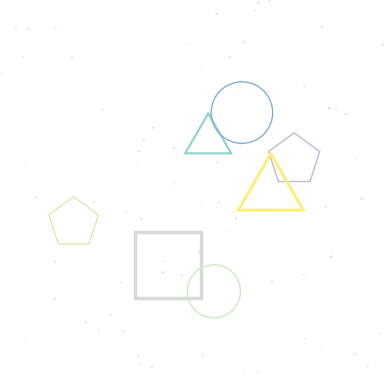[{"shape": "triangle", "thickness": 1.5, "radius": 0.35, "center": [0.541, 0.636]}, {"shape": "pentagon", "thickness": 1, "radius": 0.35, "center": [0.764, 0.585]}, {"shape": "circle", "thickness": 1, "radius": 0.4, "center": [0.628, 0.708]}, {"shape": "pentagon", "thickness": 0.5, "radius": 0.34, "center": [0.191, 0.421]}, {"shape": "square", "thickness": 2.5, "radius": 0.43, "center": [0.436, 0.312]}, {"shape": "circle", "thickness": 1, "radius": 0.34, "center": [0.555, 0.243]}, {"shape": "triangle", "thickness": 2, "radius": 0.49, "center": [0.704, 0.503]}]